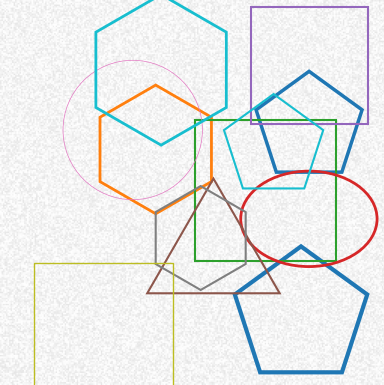[{"shape": "pentagon", "thickness": 3, "radius": 0.9, "center": [0.782, 0.179]}, {"shape": "pentagon", "thickness": 2.5, "radius": 0.72, "center": [0.803, 0.67]}, {"shape": "hexagon", "thickness": 2, "radius": 0.84, "center": [0.404, 0.612]}, {"shape": "square", "thickness": 1.5, "radius": 0.91, "center": [0.69, 0.506]}, {"shape": "oval", "thickness": 2, "radius": 0.89, "center": [0.802, 0.432]}, {"shape": "square", "thickness": 1.5, "radius": 0.75, "center": [0.804, 0.83]}, {"shape": "triangle", "thickness": 1.5, "radius": 0.99, "center": [0.554, 0.338]}, {"shape": "circle", "thickness": 0.5, "radius": 0.91, "center": [0.345, 0.662]}, {"shape": "hexagon", "thickness": 1.5, "radius": 0.67, "center": [0.521, 0.382]}, {"shape": "square", "thickness": 1, "radius": 0.9, "center": [0.269, 0.137]}, {"shape": "hexagon", "thickness": 2, "radius": 0.98, "center": [0.418, 0.819]}, {"shape": "pentagon", "thickness": 1.5, "radius": 0.68, "center": [0.711, 0.62]}]